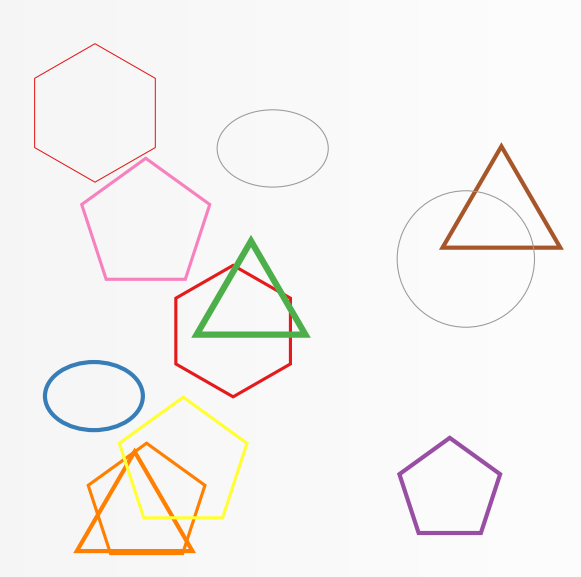[{"shape": "hexagon", "thickness": 1.5, "radius": 0.57, "center": [0.401, 0.426]}, {"shape": "hexagon", "thickness": 0.5, "radius": 0.6, "center": [0.163, 0.804]}, {"shape": "oval", "thickness": 2, "radius": 0.42, "center": [0.162, 0.313]}, {"shape": "triangle", "thickness": 3, "radius": 0.54, "center": [0.432, 0.474]}, {"shape": "pentagon", "thickness": 2, "radius": 0.46, "center": [0.774, 0.15]}, {"shape": "pentagon", "thickness": 1.5, "radius": 0.53, "center": [0.252, 0.126]}, {"shape": "triangle", "thickness": 2, "radius": 0.57, "center": [0.232, 0.102]}, {"shape": "pentagon", "thickness": 1.5, "radius": 0.58, "center": [0.315, 0.196]}, {"shape": "triangle", "thickness": 2, "radius": 0.58, "center": [0.863, 0.629]}, {"shape": "pentagon", "thickness": 1.5, "radius": 0.58, "center": [0.251, 0.609]}, {"shape": "oval", "thickness": 0.5, "radius": 0.48, "center": [0.469, 0.742]}, {"shape": "circle", "thickness": 0.5, "radius": 0.59, "center": [0.801, 0.551]}]